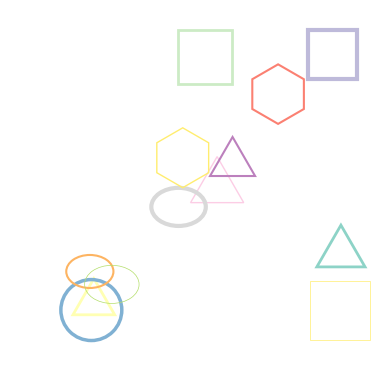[{"shape": "triangle", "thickness": 2, "radius": 0.36, "center": [0.886, 0.343]}, {"shape": "triangle", "thickness": 2, "radius": 0.31, "center": [0.244, 0.214]}, {"shape": "square", "thickness": 3, "radius": 0.32, "center": [0.863, 0.859]}, {"shape": "hexagon", "thickness": 1.5, "radius": 0.39, "center": [0.722, 0.756]}, {"shape": "circle", "thickness": 2.5, "radius": 0.4, "center": [0.237, 0.195]}, {"shape": "oval", "thickness": 1.5, "radius": 0.31, "center": [0.233, 0.295]}, {"shape": "oval", "thickness": 0.5, "radius": 0.35, "center": [0.291, 0.261]}, {"shape": "triangle", "thickness": 1, "radius": 0.4, "center": [0.564, 0.513]}, {"shape": "oval", "thickness": 3, "radius": 0.35, "center": [0.464, 0.463]}, {"shape": "triangle", "thickness": 1.5, "radius": 0.34, "center": [0.604, 0.577]}, {"shape": "square", "thickness": 2, "radius": 0.35, "center": [0.533, 0.853]}, {"shape": "square", "thickness": 0.5, "radius": 0.38, "center": [0.883, 0.194]}, {"shape": "hexagon", "thickness": 1, "radius": 0.39, "center": [0.475, 0.59]}]